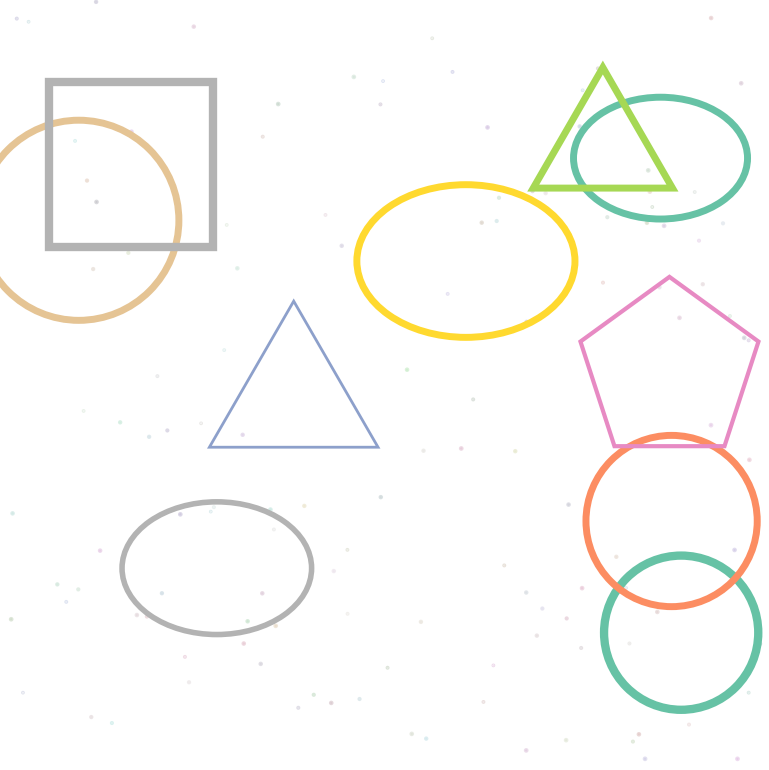[{"shape": "oval", "thickness": 2.5, "radius": 0.56, "center": [0.858, 0.795]}, {"shape": "circle", "thickness": 3, "radius": 0.5, "center": [0.885, 0.178]}, {"shape": "circle", "thickness": 2.5, "radius": 0.56, "center": [0.872, 0.323]}, {"shape": "triangle", "thickness": 1, "radius": 0.63, "center": [0.381, 0.482]}, {"shape": "pentagon", "thickness": 1.5, "radius": 0.61, "center": [0.869, 0.519]}, {"shape": "triangle", "thickness": 2.5, "radius": 0.52, "center": [0.783, 0.808]}, {"shape": "oval", "thickness": 2.5, "radius": 0.71, "center": [0.605, 0.661]}, {"shape": "circle", "thickness": 2.5, "radius": 0.65, "center": [0.102, 0.714]}, {"shape": "square", "thickness": 3, "radius": 0.53, "center": [0.17, 0.786]}, {"shape": "oval", "thickness": 2, "radius": 0.62, "center": [0.282, 0.262]}]